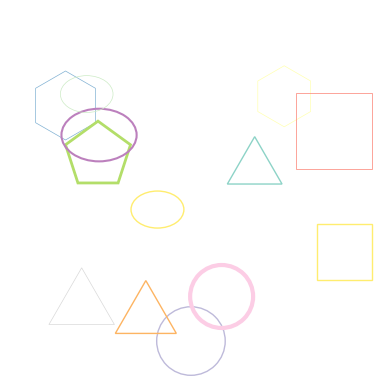[{"shape": "triangle", "thickness": 1, "radius": 0.41, "center": [0.662, 0.563]}, {"shape": "hexagon", "thickness": 0.5, "radius": 0.4, "center": [0.738, 0.75]}, {"shape": "circle", "thickness": 1, "radius": 0.45, "center": [0.496, 0.114]}, {"shape": "square", "thickness": 0.5, "radius": 0.49, "center": [0.868, 0.659]}, {"shape": "hexagon", "thickness": 0.5, "radius": 0.45, "center": [0.17, 0.726]}, {"shape": "triangle", "thickness": 1, "radius": 0.46, "center": [0.379, 0.18]}, {"shape": "pentagon", "thickness": 2, "radius": 0.44, "center": [0.255, 0.597]}, {"shape": "circle", "thickness": 3, "radius": 0.41, "center": [0.576, 0.23]}, {"shape": "triangle", "thickness": 0.5, "radius": 0.49, "center": [0.212, 0.206]}, {"shape": "oval", "thickness": 1.5, "radius": 0.49, "center": [0.257, 0.649]}, {"shape": "oval", "thickness": 0.5, "radius": 0.34, "center": [0.225, 0.756]}, {"shape": "oval", "thickness": 1, "radius": 0.34, "center": [0.409, 0.456]}, {"shape": "square", "thickness": 1, "radius": 0.36, "center": [0.895, 0.345]}]